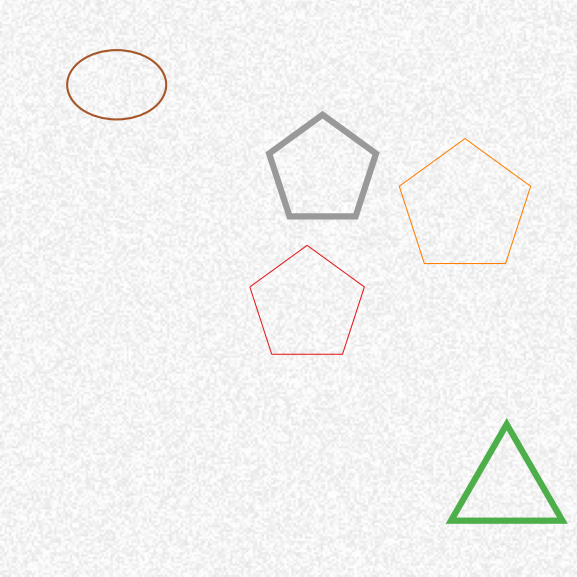[{"shape": "pentagon", "thickness": 0.5, "radius": 0.52, "center": [0.532, 0.47]}, {"shape": "triangle", "thickness": 3, "radius": 0.56, "center": [0.877, 0.153]}, {"shape": "pentagon", "thickness": 0.5, "radius": 0.6, "center": [0.805, 0.64]}, {"shape": "oval", "thickness": 1, "radius": 0.43, "center": [0.202, 0.852]}, {"shape": "pentagon", "thickness": 3, "radius": 0.49, "center": [0.559, 0.703]}]